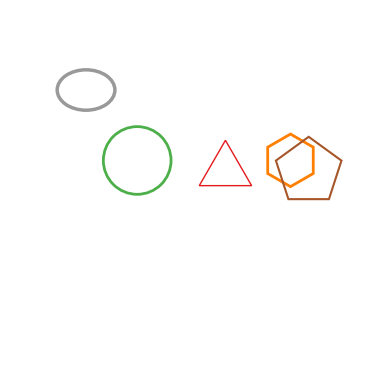[{"shape": "triangle", "thickness": 1, "radius": 0.39, "center": [0.586, 0.557]}, {"shape": "circle", "thickness": 2, "radius": 0.44, "center": [0.356, 0.583]}, {"shape": "hexagon", "thickness": 2, "radius": 0.34, "center": [0.754, 0.584]}, {"shape": "pentagon", "thickness": 1.5, "radius": 0.45, "center": [0.802, 0.555]}, {"shape": "oval", "thickness": 2.5, "radius": 0.37, "center": [0.223, 0.766]}]